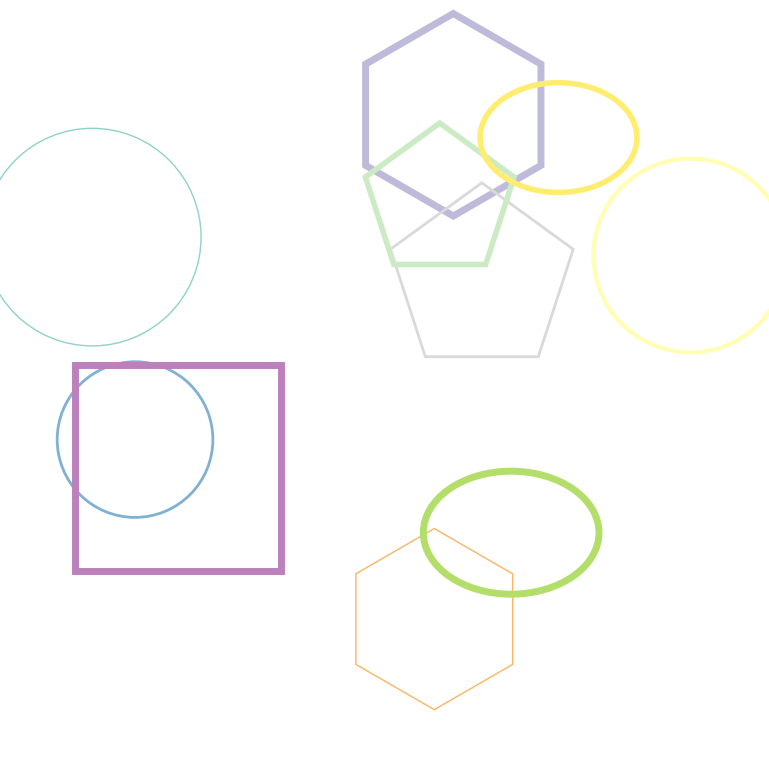[{"shape": "circle", "thickness": 0.5, "radius": 0.71, "center": [0.12, 0.692]}, {"shape": "circle", "thickness": 1.5, "radius": 0.63, "center": [0.896, 0.668]}, {"shape": "hexagon", "thickness": 2.5, "radius": 0.66, "center": [0.589, 0.851]}, {"shape": "circle", "thickness": 1, "radius": 0.51, "center": [0.175, 0.429]}, {"shape": "hexagon", "thickness": 0.5, "radius": 0.59, "center": [0.564, 0.196]}, {"shape": "oval", "thickness": 2.5, "radius": 0.57, "center": [0.664, 0.308]}, {"shape": "pentagon", "thickness": 1, "radius": 0.62, "center": [0.626, 0.638]}, {"shape": "square", "thickness": 2.5, "radius": 0.67, "center": [0.231, 0.392]}, {"shape": "pentagon", "thickness": 2, "radius": 0.51, "center": [0.571, 0.739]}, {"shape": "oval", "thickness": 2, "radius": 0.51, "center": [0.725, 0.821]}]